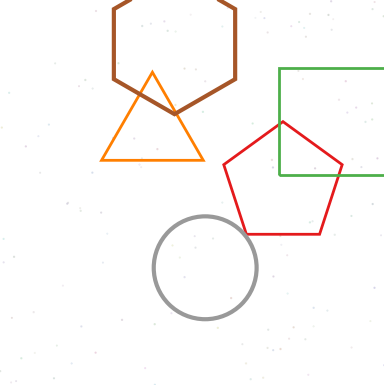[{"shape": "pentagon", "thickness": 2, "radius": 0.81, "center": [0.735, 0.522]}, {"shape": "square", "thickness": 2, "radius": 0.7, "center": [0.865, 0.684]}, {"shape": "triangle", "thickness": 2, "radius": 0.76, "center": [0.396, 0.66]}, {"shape": "hexagon", "thickness": 3, "radius": 0.91, "center": [0.453, 0.885]}, {"shape": "circle", "thickness": 3, "radius": 0.67, "center": [0.533, 0.304]}]